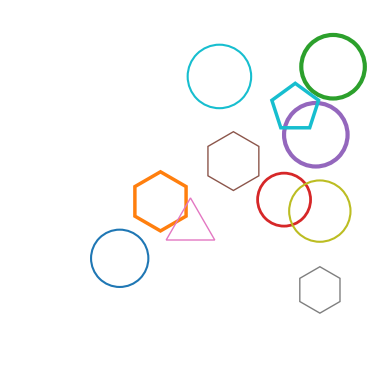[{"shape": "circle", "thickness": 1.5, "radius": 0.37, "center": [0.311, 0.329]}, {"shape": "hexagon", "thickness": 2.5, "radius": 0.38, "center": [0.417, 0.477]}, {"shape": "circle", "thickness": 3, "radius": 0.41, "center": [0.865, 0.827]}, {"shape": "circle", "thickness": 2, "radius": 0.34, "center": [0.738, 0.481]}, {"shape": "circle", "thickness": 3, "radius": 0.41, "center": [0.82, 0.65]}, {"shape": "hexagon", "thickness": 1, "radius": 0.38, "center": [0.606, 0.582]}, {"shape": "triangle", "thickness": 1, "radius": 0.36, "center": [0.495, 0.413]}, {"shape": "hexagon", "thickness": 1, "radius": 0.3, "center": [0.831, 0.247]}, {"shape": "circle", "thickness": 1.5, "radius": 0.4, "center": [0.831, 0.452]}, {"shape": "circle", "thickness": 1.5, "radius": 0.41, "center": [0.57, 0.801]}, {"shape": "pentagon", "thickness": 2.5, "radius": 0.32, "center": [0.767, 0.72]}]